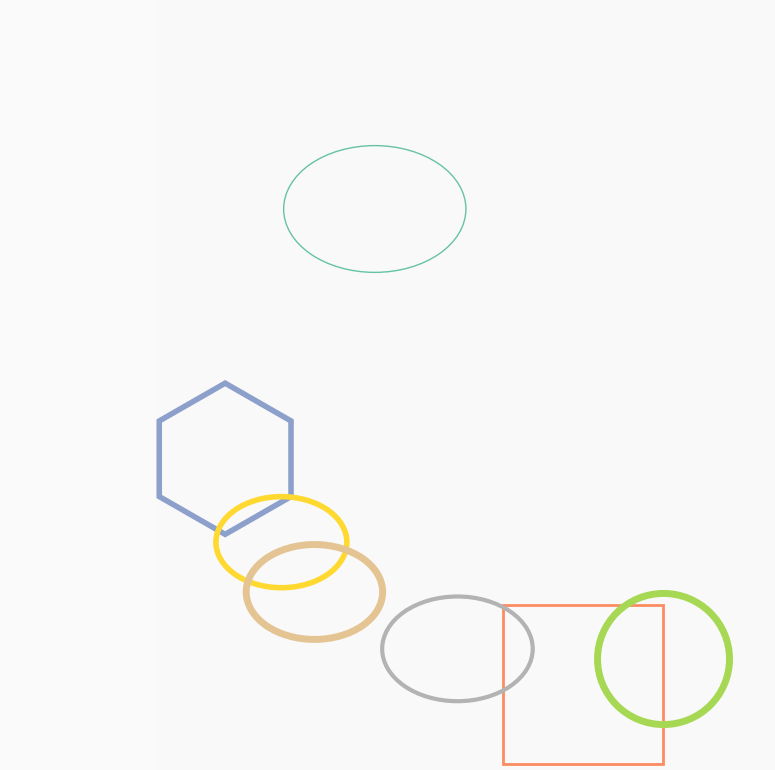[{"shape": "oval", "thickness": 0.5, "radius": 0.59, "center": [0.484, 0.729]}, {"shape": "square", "thickness": 1, "radius": 0.52, "center": [0.753, 0.111]}, {"shape": "hexagon", "thickness": 2, "radius": 0.49, "center": [0.291, 0.404]}, {"shape": "circle", "thickness": 2.5, "radius": 0.43, "center": [0.856, 0.144]}, {"shape": "oval", "thickness": 2, "radius": 0.42, "center": [0.363, 0.296]}, {"shape": "oval", "thickness": 2.5, "radius": 0.44, "center": [0.406, 0.231]}, {"shape": "oval", "thickness": 1.5, "radius": 0.49, "center": [0.59, 0.157]}]